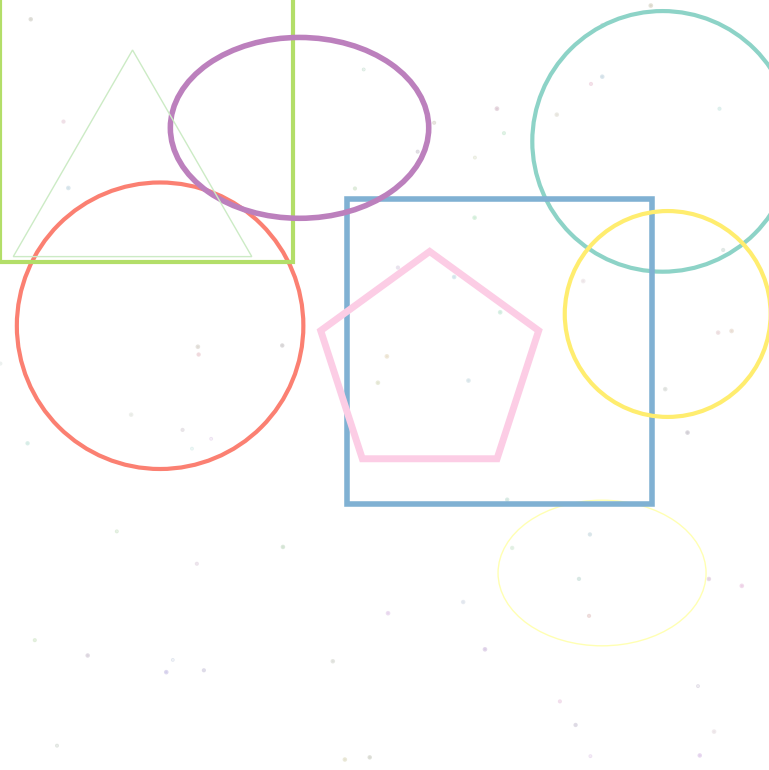[{"shape": "circle", "thickness": 1.5, "radius": 0.85, "center": [0.861, 0.816]}, {"shape": "oval", "thickness": 0.5, "radius": 0.68, "center": [0.782, 0.256]}, {"shape": "circle", "thickness": 1.5, "radius": 0.93, "center": [0.208, 0.577]}, {"shape": "square", "thickness": 2, "radius": 0.99, "center": [0.648, 0.543]}, {"shape": "square", "thickness": 1.5, "radius": 0.95, "center": [0.19, 0.85]}, {"shape": "pentagon", "thickness": 2.5, "radius": 0.74, "center": [0.558, 0.525]}, {"shape": "oval", "thickness": 2, "radius": 0.84, "center": [0.389, 0.834]}, {"shape": "triangle", "thickness": 0.5, "radius": 0.89, "center": [0.172, 0.756]}, {"shape": "circle", "thickness": 1.5, "radius": 0.67, "center": [0.867, 0.592]}]